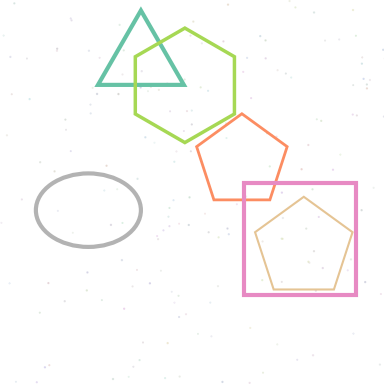[{"shape": "triangle", "thickness": 3, "radius": 0.64, "center": [0.366, 0.844]}, {"shape": "pentagon", "thickness": 2, "radius": 0.62, "center": [0.628, 0.581]}, {"shape": "square", "thickness": 3, "radius": 0.73, "center": [0.779, 0.379]}, {"shape": "hexagon", "thickness": 2.5, "radius": 0.74, "center": [0.48, 0.778]}, {"shape": "pentagon", "thickness": 1.5, "radius": 0.67, "center": [0.789, 0.356]}, {"shape": "oval", "thickness": 3, "radius": 0.68, "center": [0.23, 0.454]}]